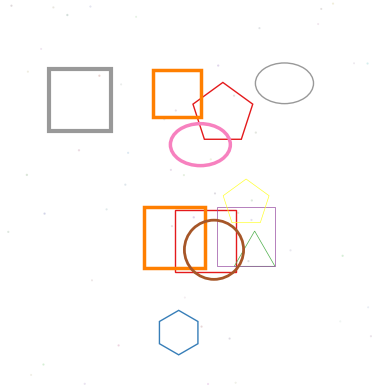[{"shape": "pentagon", "thickness": 1, "radius": 0.41, "center": [0.579, 0.704]}, {"shape": "square", "thickness": 1, "radius": 0.4, "center": [0.534, 0.374]}, {"shape": "hexagon", "thickness": 1, "radius": 0.29, "center": [0.464, 0.136]}, {"shape": "triangle", "thickness": 0.5, "radius": 0.31, "center": [0.661, 0.339]}, {"shape": "square", "thickness": 0.5, "radius": 0.38, "center": [0.639, 0.385]}, {"shape": "square", "thickness": 2.5, "radius": 0.39, "center": [0.453, 0.382]}, {"shape": "square", "thickness": 2.5, "radius": 0.31, "center": [0.46, 0.757]}, {"shape": "pentagon", "thickness": 0.5, "radius": 0.31, "center": [0.639, 0.472]}, {"shape": "circle", "thickness": 2, "radius": 0.38, "center": [0.556, 0.351]}, {"shape": "oval", "thickness": 2.5, "radius": 0.39, "center": [0.52, 0.624]}, {"shape": "oval", "thickness": 1, "radius": 0.38, "center": [0.739, 0.784]}, {"shape": "square", "thickness": 3, "radius": 0.4, "center": [0.208, 0.741]}]